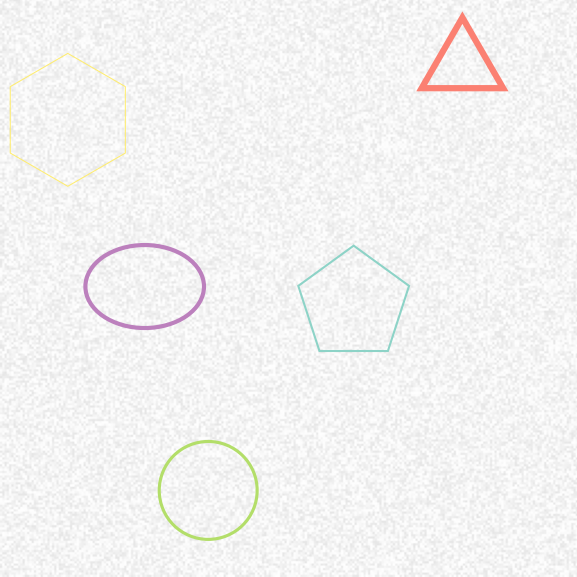[{"shape": "pentagon", "thickness": 1, "radius": 0.5, "center": [0.612, 0.473]}, {"shape": "triangle", "thickness": 3, "radius": 0.41, "center": [0.801, 0.887]}, {"shape": "circle", "thickness": 1.5, "radius": 0.42, "center": [0.361, 0.15]}, {"shape": "oval", "thickness": 2, "radius": 0.51, "center": [0.251, 0.503]}, {"shape": "hexagon", "thickness": 0.5, "radius": 0.58, "center": [0.117, 0.792]}]